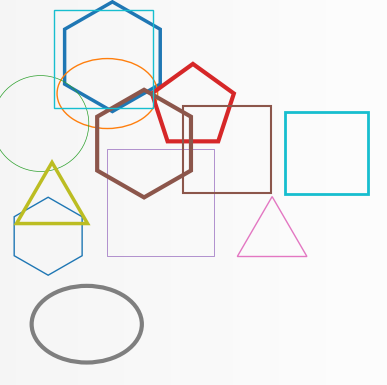[{"shape": "hexagon", "thickness": 2.5, "radius": 0.71, "center": [0.29, 0.853]}, {"shape": "hexagon", "thickness": 1, "radius": 0.51, "center": [0.124, 0.386]}, {"shape": "oval", "thickness": 1, "radius": 0.65, "center": [0.277, 0.757]}, {"shape": "circle", "thickness": 0.5, "radius": 0.62, "center": [0.105, 0.679]}, {"shape": "pentagon", "thickness": 3, "radius": 0.56, "center": [0.498, 0.723]}, {"shape": "square", "thickness": 0.5, "radius": 0.69, "center": [0.415, 0.473]}, {"shape": "hexagon", "thickness": 3, "radius": 0.7, "center": [0.372, 0.627]}, {"shape": "square", "thickness": 1.5, "radius": 0.56, "center": [0.586, 0.612]}, {"shape": "triangle", "thickness": 1, "radius": 0.52, "center": [0.702, 0.386]}, {"shape": "oval", "thickness": 3, "radius": 0.71, "center": [0.224, 0.158]}, {"shape": "triangle", "thickness": 2.5, "radius": 0.53, "center": [0.134, 0.472]}, {"shape": "square", "thickness": 1, "radius": 0.64, "center": [0.267, 0.847]}, {"shape": "square", "thickness": 2, "radius": 0.53, "center": [0.843, 0.602]}]